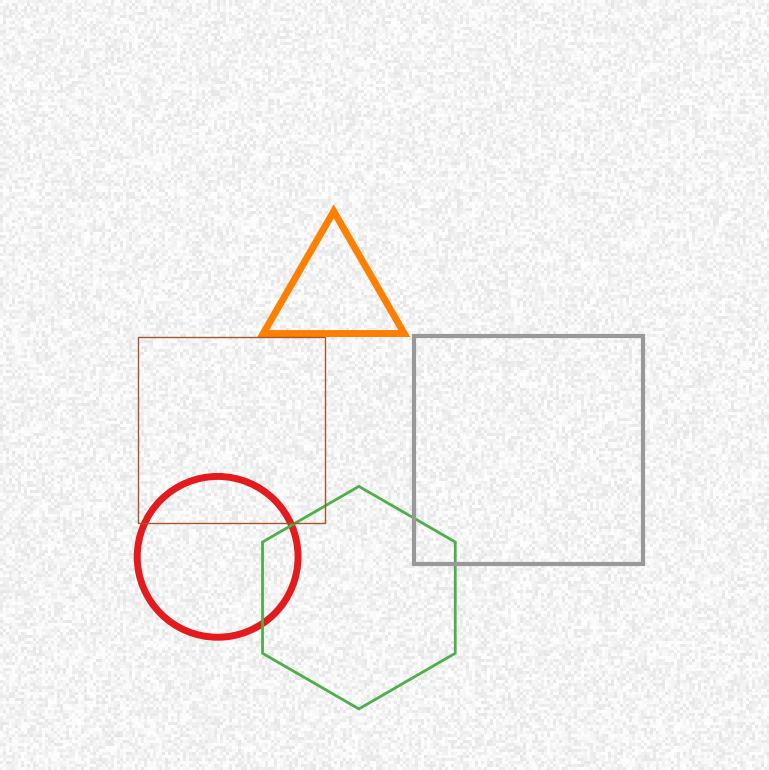[{"shape": "circle", "thickness": 2.5, "radius": 0.52, "center": [0.283, 0.277]}, {"shape": "hexagon", "thickness": 1, "radius": 0.72, "center": [0.466, 0.224]}, {"shape": "triangle", "thickness": 2.5, "radius": 0.53, "center": [0.433, 0.62]}, {"shape": "square", "thickness": 0.5, "radius": 0.61, "center": [0.3, 0.442]}, {"shape": "square", "thickness": 1.5, "radius": 0.74, "center": [0.686, 0.415]}]